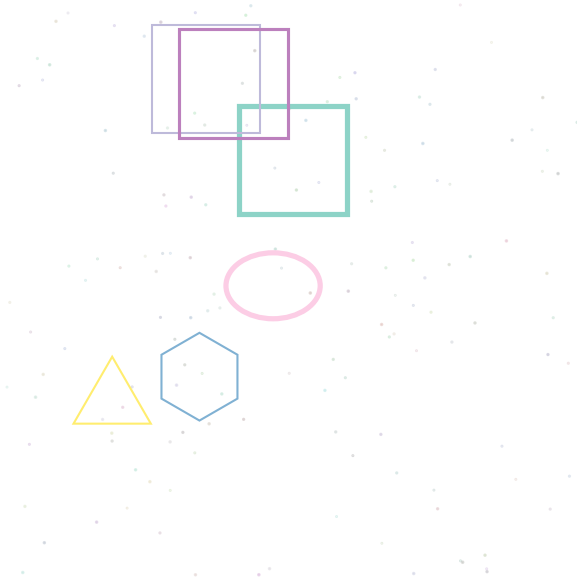[{"shape": "square", "thickness": 2.5, "radius": 0.47, "center": [0.507, 0.722]}, {"shape": "square", "thickness": 1, "radius": 0.47, "center": [0.357, 0.863]}, {"shape": "hexagon", "thickness": 1, "radius": 0.38, "center": [0.345, 0.347]}, {"shape": "oval", "thickness": 2.5, "radius": 0.41, "center": [0.473, 0.504]}, {"shape": "square", "thickness": 1.5, "radius": 0.47, "center": [0.405, 0.854]}, {"shape": "triangle", "thickness": 1, "radius": 0.39, "center": [0.194, 0.304]}]